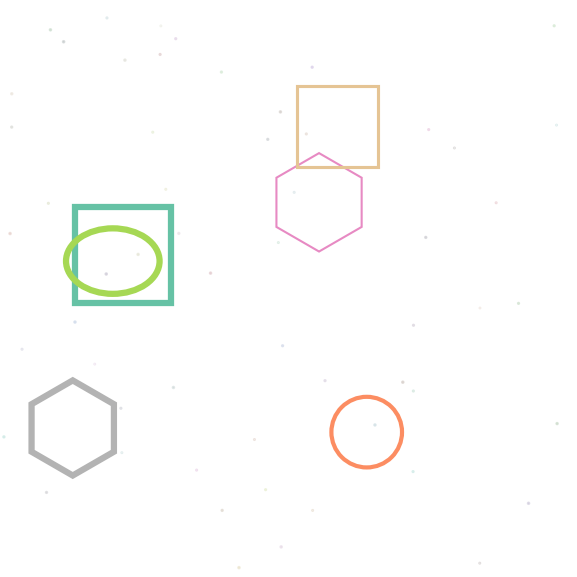[{"shape": "square", "thickness": 3, "radius": 0.41, "center": [0.213, 0.558]}, {"shape": "circle", "thickness": 2, "radius": 0.31, "center": [0.635, 0.251]}, {"shape": "hexagon", "thickness": 1, "radius": 0.43, "center": [0.552, 0.649]}, {"shape": "oval", "thickness": 3, "radius": 0.41, "center": [0.195, 0.547]}, {"shape": "square", "thickness": 1.5, "radius": 0.35, "center": [0.584, 0.78]}, {"shape": "hexagon", "thickness": 3, "radius": 0.41, "center": [0.126, 0.258]}]